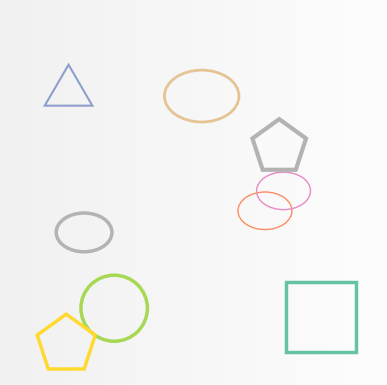[{"shape": "square", "thickness": 2.5, "radius": 0.45, "center": [0.829, 0.176]}, {"shape": "oval", "thickness": 1, "radius": 0.35, "center": [0.684, 0.453]}, {"shape": "triangle", "thickness": 1.5, "radius": 0.35, "center": [0.177, 0.761]}, {"shape": "oval", "thickness": 1, "radius": 0.35, "center": [0.732, 0.504]}, {"shape": "circle", "thickness": 2.5, "radius": 0.43, "center": [0.295, 0.199]}, {"shape": "pentagon", "thickness": 2.5, "radius": 0.39, "center": [0.171, 0.105]}, {"shape": "oval", "thickness": 2, "radius": 0.48, "center": [0.521, 0.75]}, {"shape": "pentagon", "thickness": 3, "radius": 0.36, "center": [0.721, 0.618]}, {"shape": "oval", "thickness": 2.5, "radius": 0.36, "center": [0.217, 0.396]}]